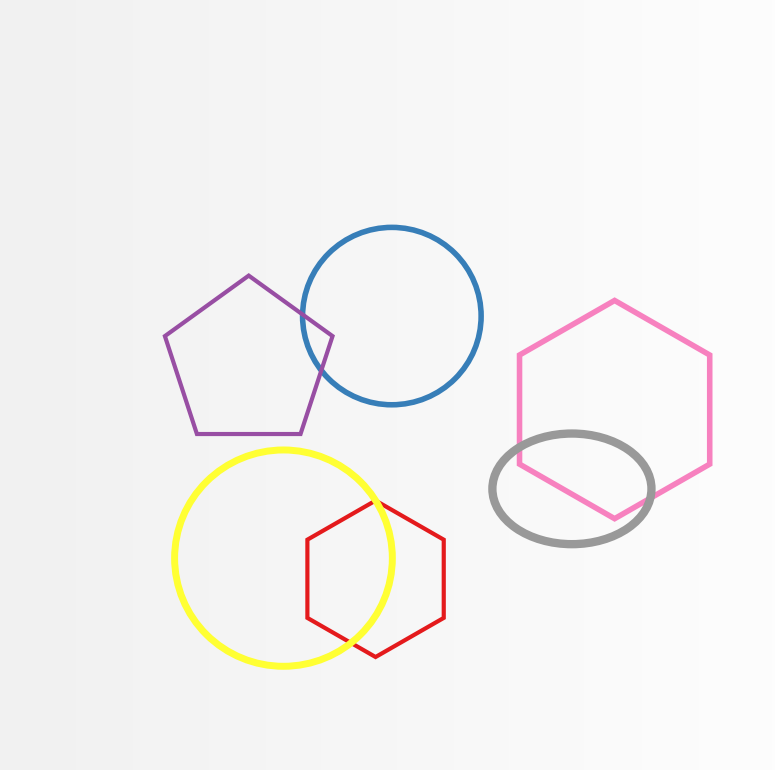[{"shape": "hexagon", "thickness": 1.5, "radius": 0.51, "center": [0.485, 0.248]}, {"shape": "circle", "thickness": 2, "radius": 0.58, "center": [0.506, 0.59]}, {"shape": "pentagon", "thickness": 1.5, "radius": 0.57, "center": [0.321, 0.528]}, {"shape": "circle", "thickness": 2.5, "radius": 0.7, "center": [0.366, 0.275]}, {"shape": "hexagon", "thickness": 2, "radius": 0.71, "center": [0.793, 0.468]}, {"shape": "oval", "thickness": 3, "radius": 0.51, "center": [0.738, 0.365]}]